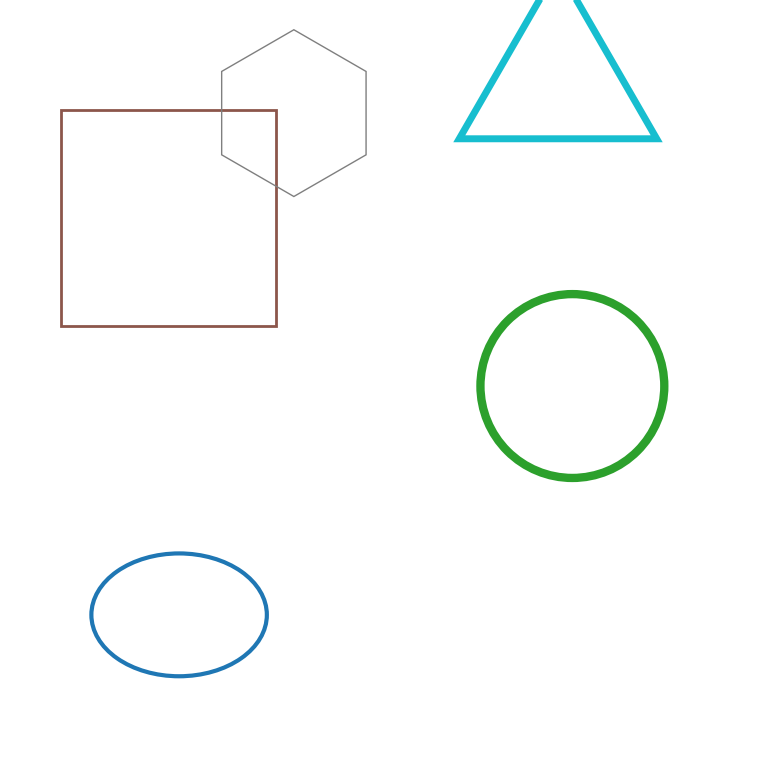[{"shape": "oval", "thickness": 1.5, "radius": 0.57, "center": [0.233, 0.202]}, {"shape": "circle", "thickness": 3, "radius": 0.6, "center": [0.743, 0.499]}, {"shape": "square", "thickness": 1, "radius": 0.7, "center": [0.219, 0.717]}, {"shape": "hexagon", "thickness": 0.5, "radius": 0.54, "center": [0.382, 0.853]}, {"shape": "triangle", "thickness": 2.5, "radius": 0.74, "center": [0.725, 0.894]}]